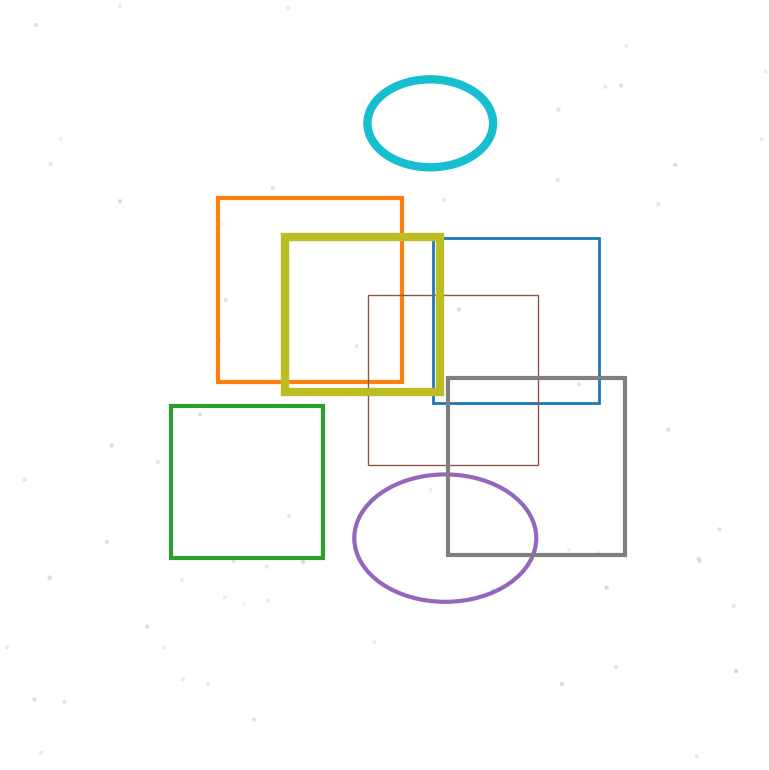[{"shape": "square", "thickness": 1, "radius": 0.54, "center": [0.67, 0.583]}, {"shape": "square", "thickness": 1.5, "radius": 0.6, "center": [0.403, 0.624]}, {"shape": "square", "thickness": 1.5, "radius": 0.49, "center": [0.32, 0.373]}, {"shape": "oval", "thickness": 1.5, "radius": 0.59, "center": [0.578, 0.301]}, {"shape": "square", "thickness": 0.5, "radius": 0.55, "center": [0.589, 0.507]}, {"shape": "square", "thickness": 1.5, "radius": 0.57, "center": [0.697, 0.394]}, {"shape": "square", "thickness": 3, "radius": 0.5, "center": [0.47, 0.592]}, {"shape": "oval", "thickness": 3, "radius": 0.41, "center": [0.559, 0.84]}]